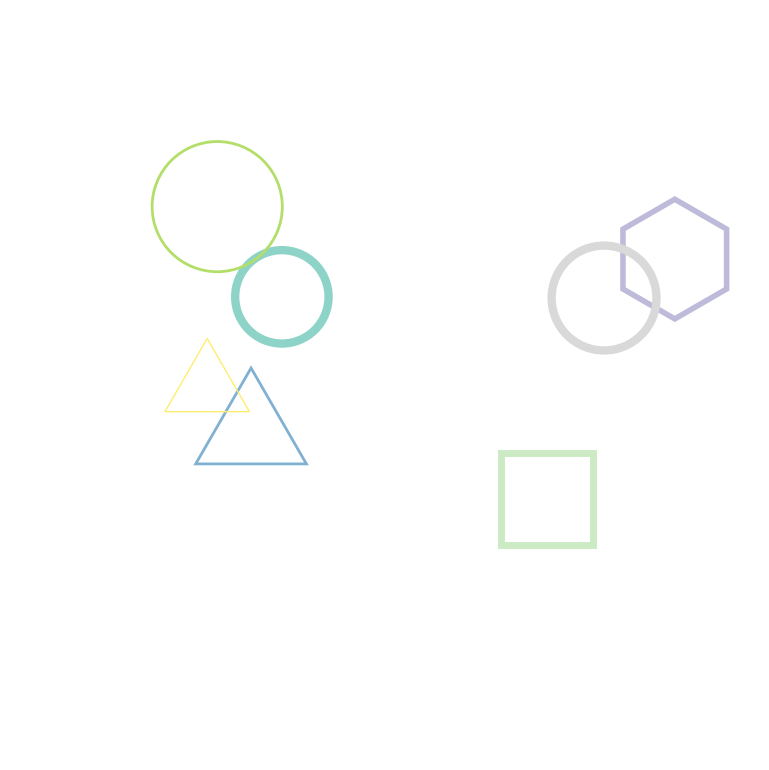[{"shape": "circle", "thickness": 3, "radius": 0.3, "center": [0.366, 0.614]}, {"shape": "hexagon", "thickness": 2, "radius": 0.39, "center": [0.876, 0.664]}, {"shape": "triangle", "thickness": 1, "radius": 0.42, "center": [0.326, 0.439]}, {"shape": "circle", "thickness": 1, "radius": 0.42, "center": [0.282, 0.732]}, {"shape": "circle", "thickness": 3, "radius": 0.34, "center": [0.784, 0.613]}, {"shape": "square", "thickness": 2.5, "radius": 0.3, "center": [0.71, 0.352]}, {"shape": "triangle", "thickness": 0.5, "radius": 0.32, "center": [0.269, 0.497]}]